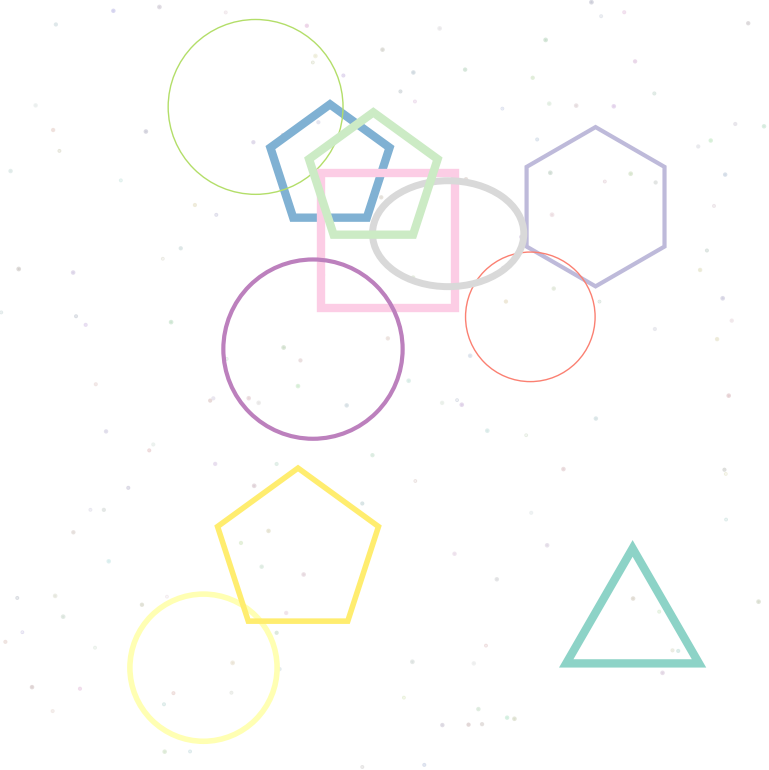[{"shape": "triangle", "thickness": 3, "radius": 0.5, "center": [0.822, 0.188]}, {"shape": "circle", "thickness": 2, "radius": 0.48, "center": [0.264, 0.133]}, {"shape": "hexagon", "thickness": 1.5, "radius": 0.52, "center": [0.773, 0.732]}, {"shape": "circle", "thickness": 0.5, "radius": 0.42, "center": [0.689, 0.589]}, {"shape": "pentagon", "thickness": 3, "radius": 0.41, "center": [0.429, 0.783]}, {"shape": "circle", "thickness": 0.5, "radius": 0.57, "center": [0.332, 0.861]}, {"shape": "square", "thickness": 3, "radius": 0.44, "center": [0.504, 0.687]}, {"shape": "oval", "thickness": 2.5, "radius": 0.49, "center": [0.582, 0.696]}, {"shape": "circle", "thickness": 1.5, "radius": 0.58, "center": [0.406, 0.547]}, {"shape": "pentagon", "thickness": 3, "radius": 0.44, "center": [0.485, 0.766]}, {"shape": "pentagon", "thickness": 2, "radius": 0.55, "center": [0.387, 0.282]}]